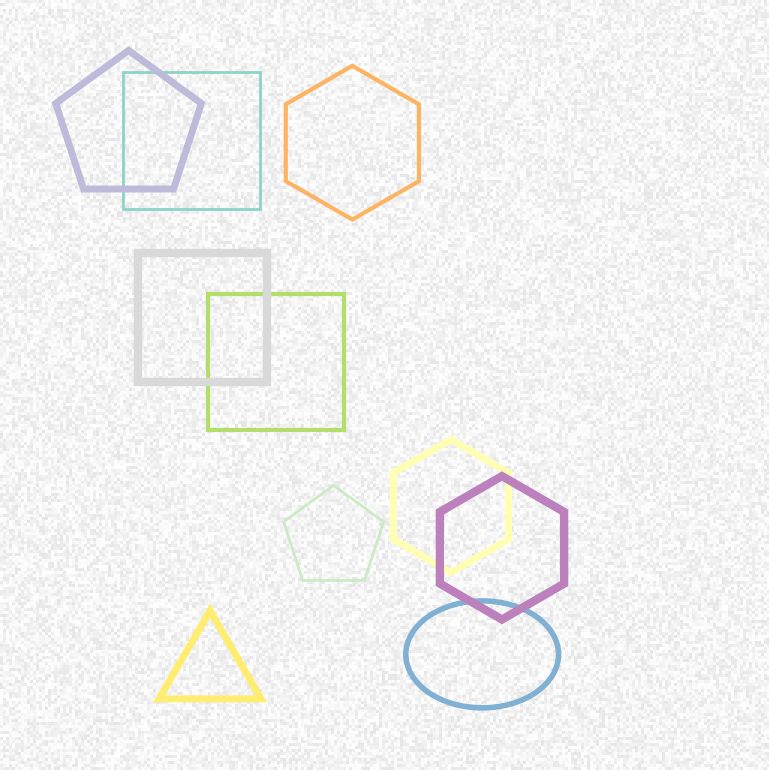[{"shape": "square", "thickness": 1, "radius": 0.44, "center": [0.249, 0.818]}, {"shape": "hexagon", "thickness": 2.5, "radius": 0.43, "center": [0.586, 0.343]}, {"shape": "pentagon", "thickness": 2.5, "radius": 0.5, "center": [0.167, 0.835]}, {"shape": "oval", "thickness": 2, "radius": 0.5, "center": [0.626, 0.15]}, {"shape": "hexagon", "thickness": 1.5, "radius": 0.5, "center": [0.458, 0.815]}, {"shape": "square", "thickness": 1.5, "radius": 0.44, "center": [0.358, 0.53]}, {"shape": "square", "thickness": 3, "radius": 0.42, "center": [0.263, 0.587]}, {"shape": "hexagon", "thickness": 3, "radius": 0.47, "center": [0.652, 0.289]}, {"shape": "pentagon", "thickness": 1, "radius": 0.34, "center": [0.433, 0.301]}, {"shape": "triangle", "thickness": 2.5, "radius": 0.38, "center": [0.273, 0.131]}]